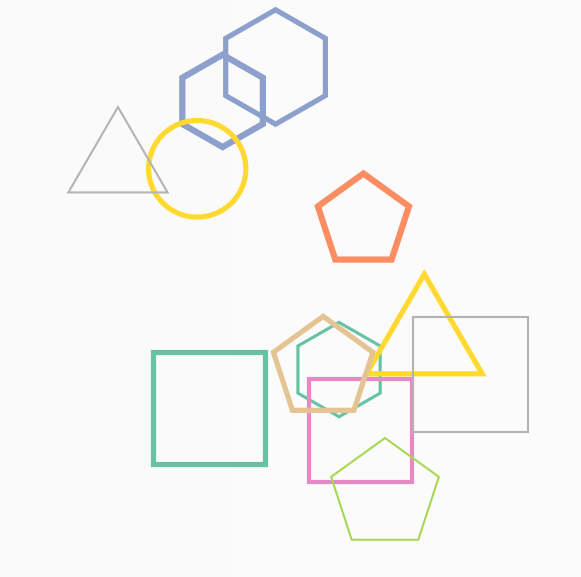[{"shape": "hexagon", "thickness": 1.5, "radius": 0.41, "center": [0.583, 0.359]}, {"shape": "square", "thickness": 2.5, "radius": 0.48, "center": [0.36, 0.293]}, {"shape": "pentagon", "thickness": 3, "radius": 0.41, "center": [0.625, 0.616]}, {"shape": "hexagon", "thickness": 2.5, "radius": 0.5, "center": [0.474, 0.883]}, {"shape": "hexagon", "thickness": 3, "radius": 0.4, "center": [0.383, 0.824]}, {"shape": "square", "thickness": 2, "radius": 0.44, "center": [0.621, 0.253]}, {"shape": "pentagon", "thickness": 1, "radius": 0.49, "center": [0.662, 0.143]}, {"shape": "circle", "thickness": 2.5, "radius": 0.42, "center": [0.339, 0.707]}, {"shape": "triangle", "thickness": 2.5, "radius": 0.57, "center": [0.73, 0.409]}, {"shape": "pentagon", "thickness": 2.5, "radius": 0.45, "center": [0.556, 0.361]}, {"shape": "triangle", "thickness": 1, "radius": 0.49, "center": [0.203, 0.715]}, {"shape": "square", "thickness": 1, "radius": 0.5, "center": [0.81, 0.35]}]